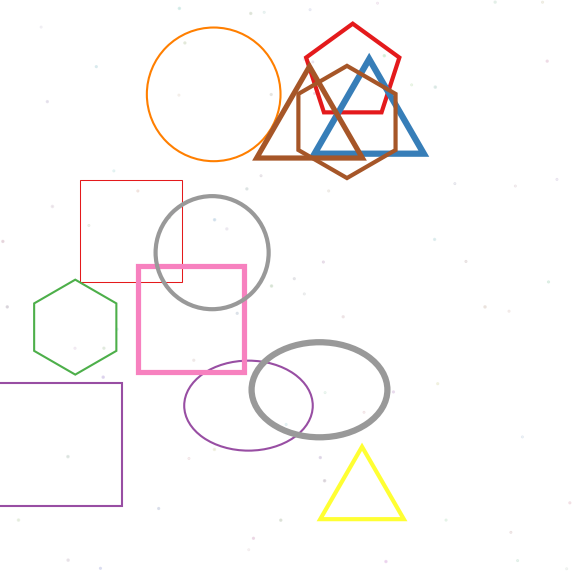[{"shape": "square", "thickness": 0.5, "radius": 0.44, "center": [0.227, 0.6]}, {"shape": "pentagon", "thickness": 2, "radius": 0.42, "center": [0.611, 0.873]}, {"shape": "triangle", "thickness": 3, "radius": 0.55, "center": [0.639, 0.788]}, {"shape": "hexagon", "thickness": 1, "radius": 0.41, "center": [0.13, 0.433]}, {"shape": "square", "thickness": 1, "radius": 0.53, "center": [0.104, 0.229]}, {"shape": "oval", "thickness": 1, "radius": 0.56, "center": [0.43, 0.297]}, {"shape": "circle", "thickness": 1, "radius": 0.58, "center": [0.37, 0.836]}, {"shape": "triangle", "thickness": 2, "radius": 0.42, "center": [0.627, 0.142]}, {"shape": "hexagon", "thickness": 2, "radius": 0.49, "center": [0.601, 0.788]}, {"shape": "triangle", "thickness": 2.5, "radius": 0.53, "center": [0.536, 0.778]}, {"shape": "square", "thickness": 2.5, "radius": 0.46, "center": [0.331, 0.447]}, {"shape": "circle", "thickness": 2, "radius": 0.49, "center": [0.367, 0.562]}, {"shape": "oval", "thickness": 3, "radius": 0.59, "center": [0.553, 0.324]}]